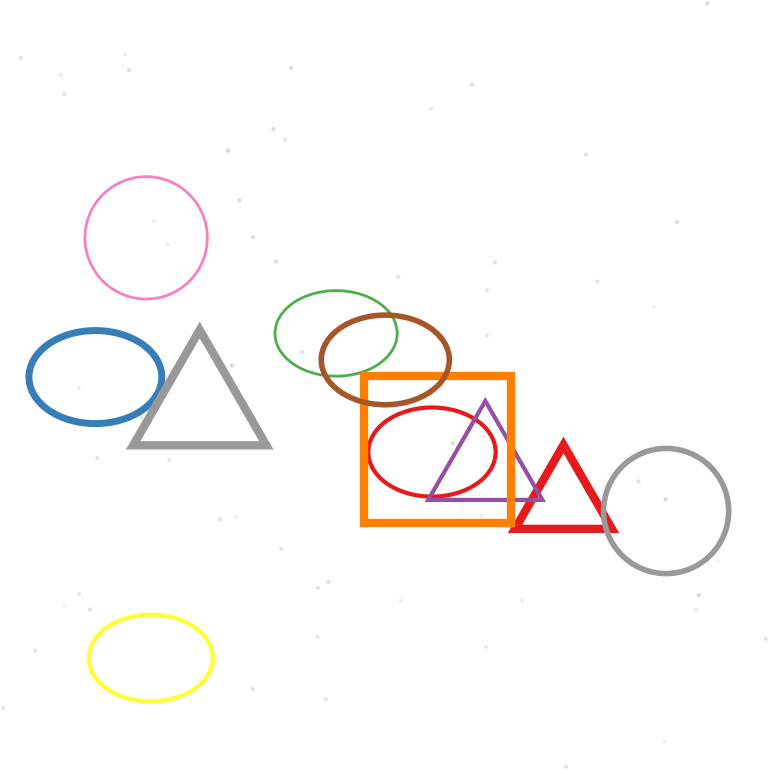[{"shape": "triangle", "thickness": 3, "radius": 0.36, "center": [0.732, 0.349]}, {"shape": "oval", "thickness": 1.5, "radius": 0.41, "center": [0.561, 0.413]}, {"shape": "oval", "thickness": 2.5, "radius": 0.43, "center": [0.124, 0.51]}, {"shape": "oval", "thickness": 1, "radius": 0.4, "center": [0.436, 0.567]}, {"shape": "triangle", "thickness": 1.5, "radius": 0.43, "center": [0.63, 0.394]}, {"shape": "square", "thickness": 3, "radius": 0.48, "center": [0.568, 0.416]}, {"shape": "oval", "thickness": 1.5, "radius": 0.4, "center": [0.196, 0.145]}, {"shape": "oval", "thickness": 2, "radius": 0.42, "center": [0.5, 0.533]}, {"shape": "circle", "thickness": 1, "radius": 0.4, "center": [0.19, 0.691]}, {"shape": "triangle", "thickness": 3, "radius": 0.5, "center": [0.259, 0.472]}, {"shape": "circle", "thickness": 2, "radius": 0.41, "center": [0.865, 0.336]}]